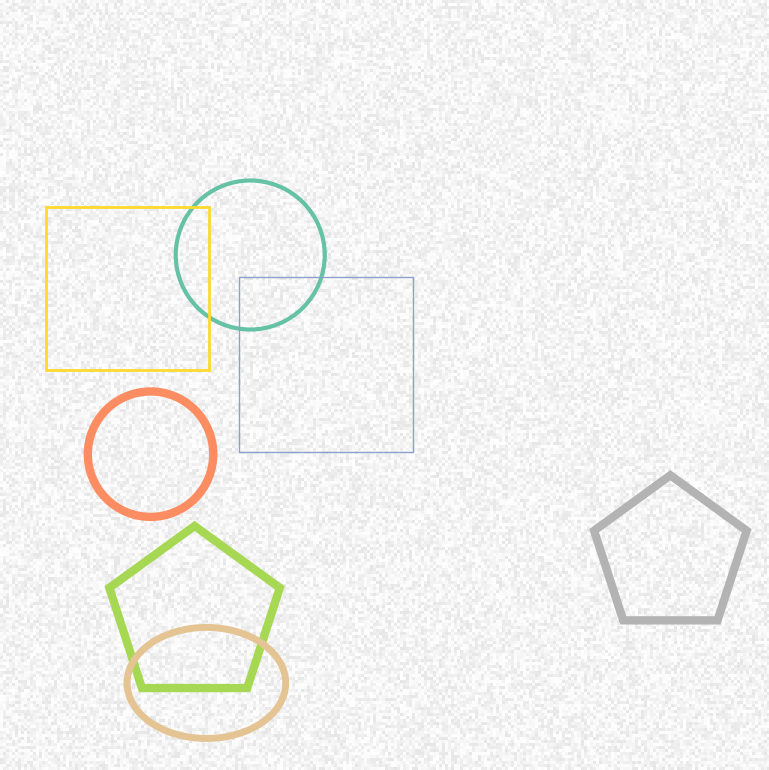[{"shape": "circle", "thickness": 1.5, "radius": 0.48, "center": [0.325, 0.669]}, {"shape": "circle", "thickness": 3, "radius": 0.41, "center": [0.196, 0.41]}, {"shape": "square", "thickness": 0.5, "radius": 0.57, "center": [0.423, 0.527]}, {"shape": "pentagon", "thickness": 3, "radius": 0.58, "center": [0.253, 0.201]}, {"shape": "square", "thickness": 1, "radius": 0.53, "center": [0.166, 0.625]}, {"shape": "oval", "thickness": 2.5, "radius": 0.52, "center": [0.268, 0.113]}, {"shape": "pentagon", "thickness": 3, "radius": 0.52, "center": [0.871, 0.279]}]